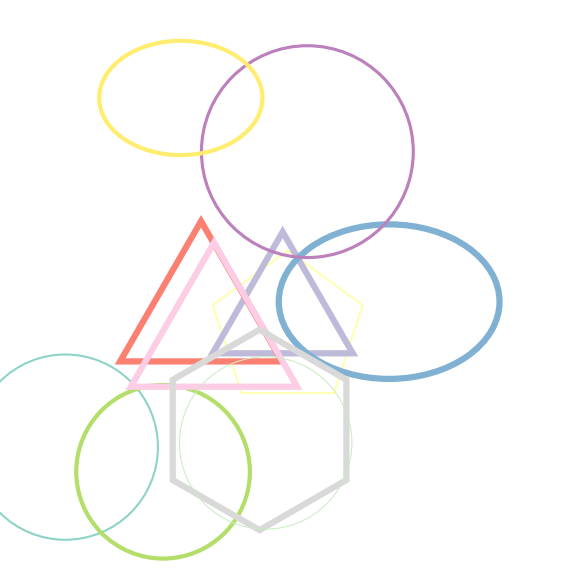[{"shape": "circle", "thickness": 1, "radius": 0.8, "center": [0.113, 0.225]}, {"shape": "pentagon", "thickness": 1, "radius": 0.68, "center": [0.498, 0.429]}, {"shape": "triangle", "thickness": 3, "radius": 0.7, "center": [0.489, 0.457]}, {"shape": "triangle", "thickness": 3, "radius": 0.81, "center": [0.348, 0.454]}, {"shape": "oval", "thickness": 3, "radius": 0.96, "center": [0.674, 0.477]}, {"shape": "circle", "thickness": 2, "radius": 0.75, "center": [0.282, 0.182]}, {"shape": "triangle", "thickness": 3, "radius": 0.83, "center": [0.371, 0.413]}, {"shape": "hexagon", "thickness": 3, "radius": 0.87, "center": [0.449, 0.255]}, {"shape": "circle", "thickness": 1.5, "radius": 0.92, "center": [0.532, 0.737]}, {"shape": "circle", "thickness": 0.5, "radius": 0.75, "center": [0.46, 0.232]}, {"shape": "oval", "thickness": 2, "radius": 0.71, "center": [0.313, 0.83]}]